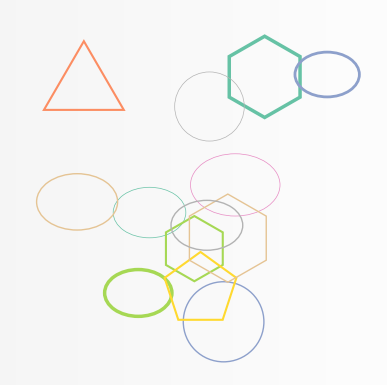[{"shape": "oval", "thickness": 0.5, "radius": 0.47, "center": [0.386, 0.448]}, {"shape": "hexagon", "thickness": 2.5, "radius": 0.53, "center": [0.683, 0.8]}, {"shape": "triangle", "thickness": 1.5, "radius": 0.59, "center": [0.216, 0.774]}, {"shape": "oval", "thickness": 2, "radius": 0.42, "center": [0.844, 0.806]}, {"shape": "circle", "thickness": 1, "radius": 0.52, "center": [0.577, 0.164]}, {"shape": "oval", "thickness": 0.5, "radius": 0.58, "center": [0.607, 0.52]}, {"shape": "oval", "thickness": 2.5, "radius": 0.43, "center": [0.357, 0.239]}, {"shape": "hexagon", "thickness": 1.5, "radius": 0.42, "center": [0.502, 0.354]}, {"shape": "pentagon", "thickness": 1.5, "radius": 0.49, "center": [0.517, 0.248]}, {"shape": "hexagon", "thickness": 1, "radius": 0.57, "center": [0.588, 0.381]}, {"shape": "oval", "thickness": 1, "radius": 0.52, "center": [0.199, 0.476]}, {"shape": "circle", "thickness": 0.5, "radius": 0.45, "center": [0.541, 0.723]}, {"shape": "oval", "thickness": 1, "radius": 0.46, "center": [0.534, 0.415]}]